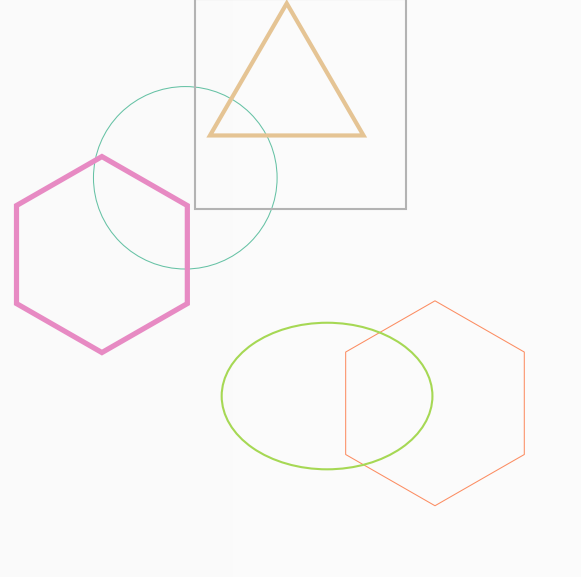[{"shape": "circle", "thickness": 0.5, "radius": 0.79, "center": [0.319, 0.691]}, {"shape": "hexagon", "thickness": 0.5, "radius": 0.89, "center": [0.748, 0.301]}, {"shape": "hexagon", "thickness": 2.5, "radius": 0.85, "center": [0.175, 0.558]}, {"shape": "oval", "thickness": 1, "radius": 0.91, "center": [0.563, 0.313]}, {"shape": "triangle", "thickness": 2, "radius": 0.76, "center": [0.493, 0.841]}, {"shape": "square", "thickness": 1, "radius": 0.91, "center": [0.517, 0.819]}]